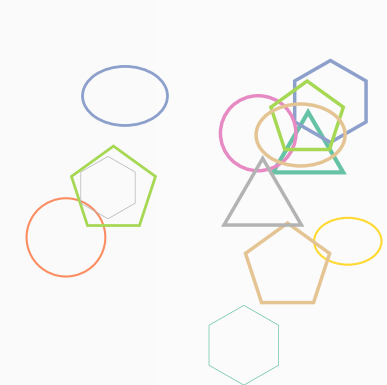[{"shape": "hexagon", "thickness": 0.5, "radius": 0.52, "center": [0.629, 0.103]}, {"shape": "triangle", "thickness": 3, "radius": 0.52, "center": [0.795, 0.604]}, {"shape": "circle", "thickness": 1.5, "radius": 0.51, "center": [0.17, 0.383]}, {"shape": "oval", "thickness": 2, "radius": 0.55, "center": [0.323, 0.751]}, {"shape": "hexagon", "thickness": 2.5, "radius": 0.53, "center": [0.853, 0.737]}, {"shape": "circle", "thickness": 2.5, "radius": 0.49, "center": [0.666, 0.654]}, {"shape": "pentagon", "thickness": 2, "radius": 0.57, "center": [0.293, 0.506]}, {"shape": "pentagon", "thickness": 2.5, "radius": 0.49, "center": [0.793, 0.691]}, {"shape": "oval", "thickness": 1.5, "radius": 0.43, "center": [0.898, 0.373]}, {"shape": "pentagon", "thickness": 2.5, "radius": 0.57, "center": [0.742, 0.306]}, {"shape": "oval", "thickness": 2.5, "radius": 0.57, "center": [0.776, 0.649]}, {"shape": "hexagon", "thickness": 0.5, "radius": 0.41, "center": [0.279, 0.513]}, {"shape": "triangle", "thickness": 2.5, "radius": 0.58, "center": [0.678, 0.473]}]